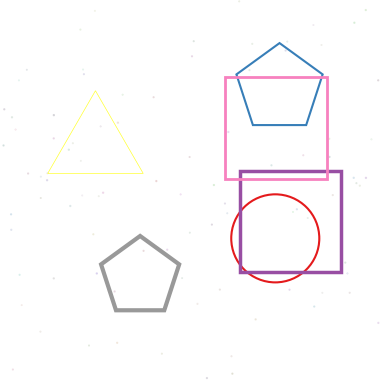[{"shape": "circle", "thickness": 1.5, "radius": 0.57, "center": [0.715, 0.381]}, {"shape": "pentagon", "thickness": 1.5, "radius": 0.59, "center": [0.726, 0.77]}, {"shape": "square", "thickness": 2.5, "radius": 0.66, "center": [0.755, 0.424]}, {"shape": "triangle", "thickness": 0.5, "radius": 0.72, "center": [0.248, 0.621]}, {"shape": "square", "thickness": 2, "radius": 0.66, "center": [0.717, 0.668]}, {"shape": "pentagon", "thickness": 3, "radius": 0.53, "center": [0.364, 0.28]}]